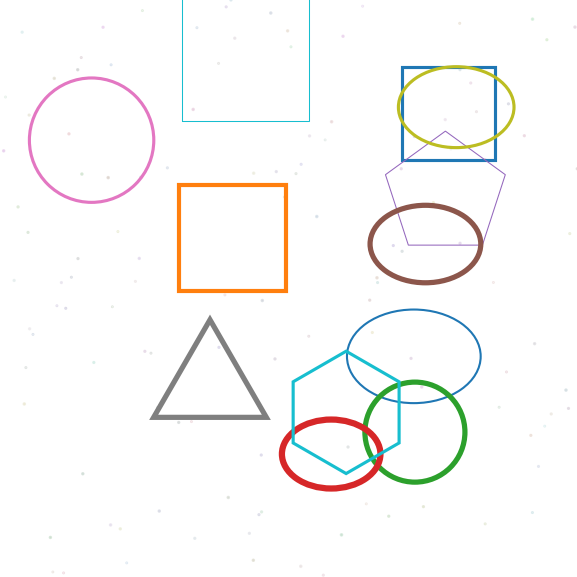[{"shape": "oval", "thickness": 1, "radius": 0.58, "center": [0.717, 0.382]}, {"shape": "square", "thickness": 1.5, "radius": 0.4, "center": [0.776, 0.803]}, {"shape": "square", "thickness": 2, "radius": 0.46, "center": [0.403, 0.587]}, {"shape": "circle", "thickness": 2.5, "radius": 0.43, "center": [0.718, 0.251]}, {"shape": "oval", "thickness": 3, "radius": 0.43, "center": [0.573, 0.213]}, {"shape": "pentagon", "thickness": 0.5, "radius": 0.55, "center": [0.771, 0.663]}, {"shape": "oval", "thickness": 2.5, "radius": 0.48, "center": [0.737, 0.577]}, {"shape": "circle", "thickness": 1.5, "radius": 0.54, "center": [0.159, 0.756]}, {"shape": "triangle", "thickness": 2.5, "radius": 0.56, "center": [0.364, 0.333]}, {"shape": "oval", "thickness": 1.5, "radius": 0.5, "center": [0.79, 0.814]}, {"shape": "square", "thickness": 0.5, "radius": 0.55, "center": [0.425, 0.9]}, {"shape": "hexagon", "thickness": 1.5, "radius": 0.53, "center": [0.599, 0.285]}]